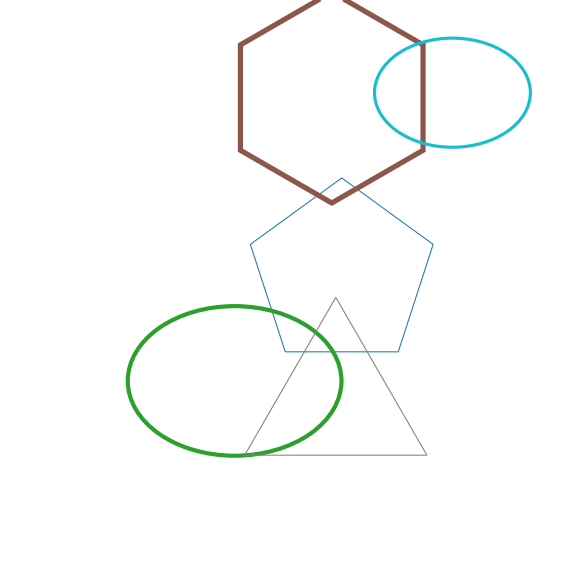[{"shape": "pentagon", "thickness": 0.5, "radius": 0.83, "center": [0.592, 0.525]}, {"shape": "oval", "thickness": 2, "radius": 0.93, "center": [0.406, 0.34]}, {"shape": "hexagon", "thickness": 2.5, "radius": 0.91, "center": [0.574, 0.83]}, {"shape": "triangle", "thickness": 0.5, "radius": 0.91, "center": [0.581, 0.302]}, {"shape": "oval", "thickness": 1.5, "radius": 0.67, "center": [0.783, 0.839]}]